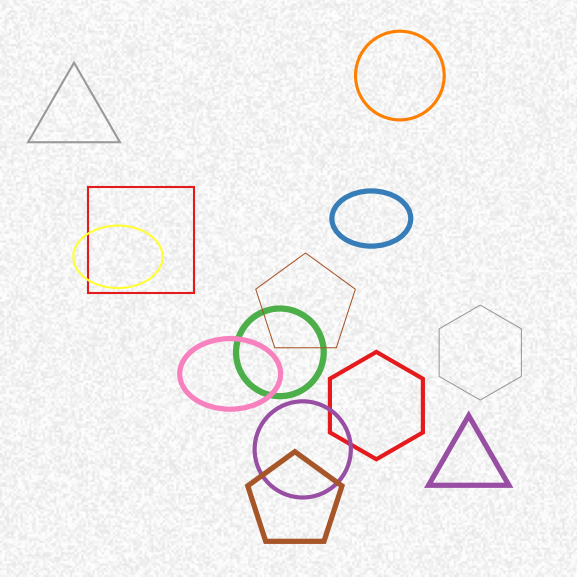[{"shape": "hexagon", "thickness": 2, "radius": 0.46, "center": [0.652, 0.297]}, {"shape": "square", "thickness": 1, "radius": 0.46, "center": [0.244, 0.584]}, {"shape": "oval", "thickness": 2.5, "radius": 0.34, "center": [0.643, 0.621]}, {"shape": "circle", "thickness": 3, "radius": 0.38, "center": [0.485, 0.389]}, {"shape": "triangle", "thickness": 2.5, "radius": 0.4, "center": [0.812, 0.199]}, {"shape": "circle", "thickness": 2, "radius": 0.42, "center": [0.524, 0.221]}, {"shape": "circle", "thickness": 1.5, "radius": 0.38, "center": [0.692, 0.868]}, {"shape": "oval", "thickness": 1, "radius": 0.39, "center": [0.204, 0.554]}, {"shape": "pentagon", "thickness": 2.5, "radius": 0.43, "center": [0.511, 0.131]}, {"shape": "pentagon", "thickness": 0.5, "radius": 0.45, "center": [0.529, 0.47]}, {"shape": "oval", "thickness": 2.5, "radius": 0.44, "center": [0.399, 0.352]}, {"shape": "hexagon", "thickness": 0.5, "radius": 0.41, "center": [0.832, 0.389]}, {"shape": "triangle", "thickness": 1, "radius": 0.46, "center": [0.128, 0.799]}]